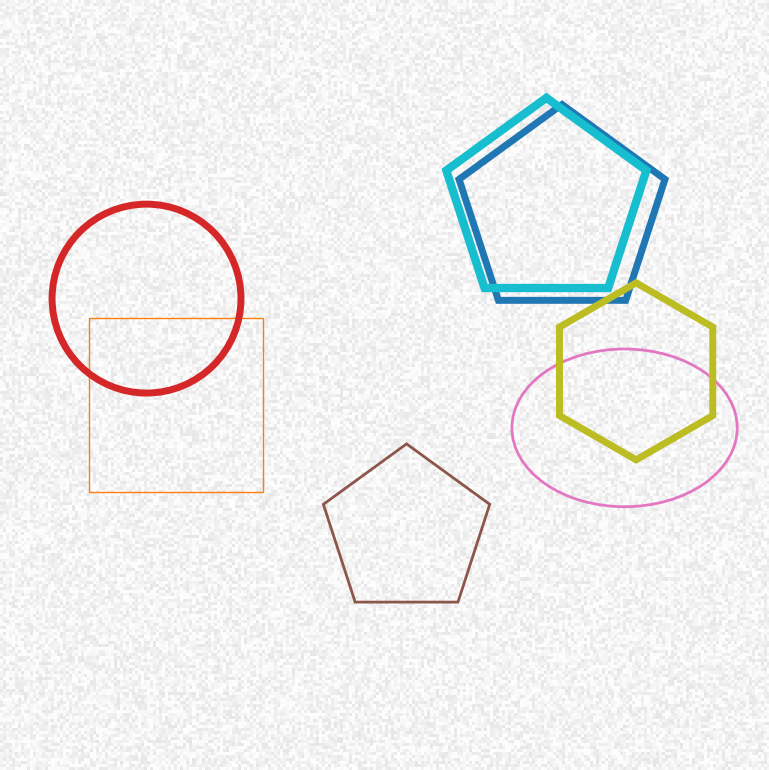[{"shape": "pentagon", "thickness": 2.5, "radius": 0.7, "center": [0.73, 0.724]}, {"shape": "square", "thickness": 0.5, "radius": 0.57, "center": [0.229, 0.474]}, {"shape": "circle", "thickness": 2.5, "radius": 0.61, "center": [0.19, 0.612]}, {"shape": "pentagon", "thickness": 1, "radius": 0.57, "center": [0.528, 0.31]}, {"shape": "oval", "thickness": 1, "radius": 0.73, "center": [0.811, 0.444]}, {"shape": "hexagon", "thickness": 2.5, "radius": 0.57, "center": [0.826, 0.518]}, {"shape": "pentagon", "thickness": 3, "radius": 0.68, "center": [0.71, 0.736]}]